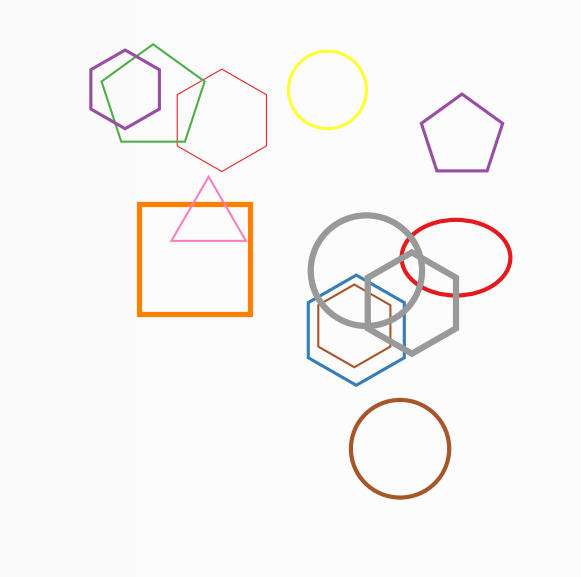[{"shape": "hexagon", "thickness": 0.5, "radius": 0.44, "center": [0.382, 0.791]}, {"shape": "oval", "thickness": 2, "radius": 0.47, "center": [0.784, 0.553]}, {"shape": "hexagon", "thickness": 1.5, "radius": 0.48, "center": [0.613, 0.427]}, {"shape": "pentagon", "thickness": 1, "radius": 0.47, "center": [0.263, 0.829]}, {"shape": "hexagon", "thickness": 1.5, "radius": 0.34, "center": [0.215, 0.844]}, {"shape": "pentagon", "thickness": 1.5, "radius": 0.37, "center": [0.795, 0.763]}, {"shape": "square", "thickness": 2.5, "radius": 0.48, "center": [0.335, 0.55]}, {"shape": "circle", "thickness": 1.5, "radius": 0.34, "center": [0.563, 0.843]}, {"shape": "hexagon", "thickness": 1, "radius": 0.36, "center": [0.61, 0.435]}, {"shape": "circle", "thickness": 2, "radius": 0.42, "center": [0.688, 0.222]}, {"shape": "triangle", "thickness": 1, "radius": 0.37, "center": [0.359, 0.619]}, {"shape": "circle", "thickness": 3, "radius": 0.48, "center": [0.63, 0.53]}, {"shape": "hexagon", "thickness": 3, "radius": 0.44, "center": [0.709, 0.474]}]